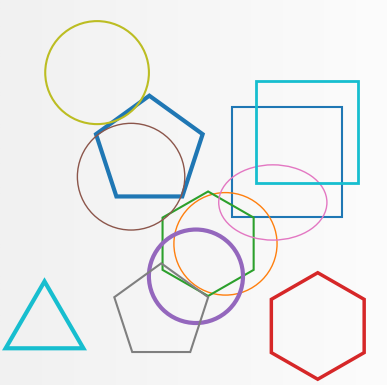[{"shape": "pentagon", "thickness": 3, "radius": 0.72, "center": [0.385, 0.607]}, {"shape": "square", "thickness": 1.5, "radius": 0.71, "center": [0.74, 0.579]}, {"shape": "circle", "thickness": 1, "radius": 0.67, "center": [0.582, 0.367]}, {"shape": "hexagon", "thickness": 1.5, "radius": 0.68, "center": [0.537, 0.367]}, {"shape": "hexagon", "thickness": 2.5, "radius": 0.69, "center": [0.82, 0.153]}, {"shape": "circle", "thickness": 3, "radius": 0.61, "center": [0.506, 0.282]}, {"shape": "circle", "thickness": 1, "radius": 0.69, "center": [0.338, 0.541]}, {"shape": "oval", "thickness": 1, "radius": 0.7, "center": [0.704, 0.474]}, {"shape": "pentagon", "thickness": 1.5, "radius": 0.64, "center": [0.416, 0.189]}, {"shape": "circle", "thickness": 1.5, "radius": 0.67, "center": [0.251, 0.811]}, {"shape": "triangle", "thickness": 3, "radius": 0.58, "center": [0.115, 0.153]}, {"shape": "square", "thickness": 2, "radius": 0.66, "center": [0.792, 0.657]}]